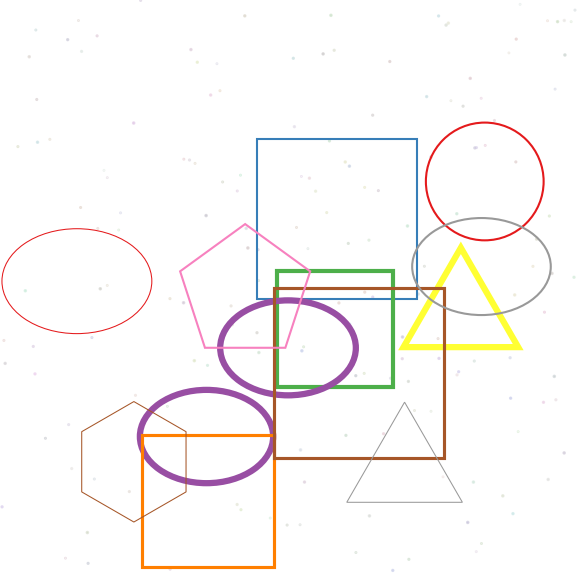[{"shape": "circle", "thickness": 1, "radius": 0.51, "center": [0.839, 0.685]}, {"shape": "oval", "thickness": 0.5, "radius": 0.65, "center": [0.133, 0.512]}, {"shape": "square", "thickness": 1, "radius": 0.69, "center": [0.584, 0.62]}, {"shape": "square", "thickness": 2, "radius": 0.5, "center": [0.58, 0.43]}, {"shape": "oval", "thickness": 3, "radius": 0.58, "center": [0.358, 0.243]}, {"shape": "oval", "thickness": 3, "radius": 0.59, "center": [0.499, 0.397]}, {"shape": "square", "thickness": 1.5, "radius": 0.57, "center": [0.36, 0.132]}, {"shape": "triangle", "thickness": 3, "radius": 0.57, "center": [0.798, 0.455]}, {"shape": "square", "thickness": 1.5, "radius": 0.74, "center": [0.621, 0.353]}, {"shape": "hexagon", "thickness": 0.5, "radius": 0.52, "center": [0.232, 0.199]}, {"shape": "pentagon", "thickness": 1, "radius": 0.59, "center": [0.425, 0.493]}, {"shape": "triangle", "thickness": 0.5, "radius": 0.58, "center": [0.701, 0.187]}, {"shape": "oval", "thickness": 1, "radius": 0.6, "center": [0.834, 0.538]}]